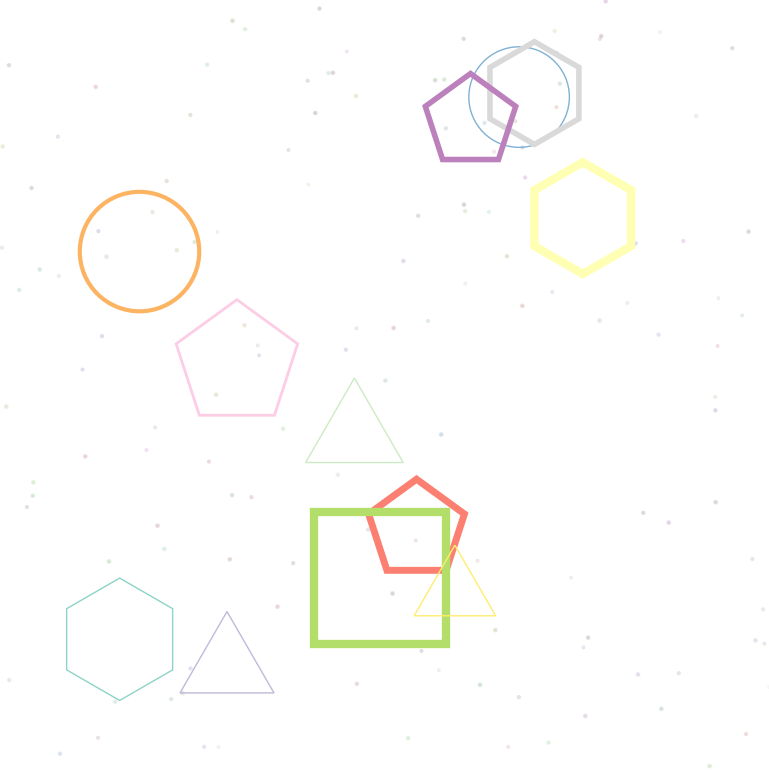[{"shape": "hexagon", "thickness": 0.5, "radius": 0.4, "center": [0.155, 0.17]}, {"shape": "hexagon", "thickness": 3, "radius": 0.36, "center": [0.757, 0.717]}, {"shape": "triangle", "thickness": 0.5, "radius": 0.35, "center": [0.295, 0.135]}, {"shape": "pentagon", "thickness": 2.5, "radius": 0.33, "center": [0.541, 0.312]}, {"shape": "circle", "thickness": 0.5, "radius": 0.33, "center": [0.674, 0.874]}, {"shape": "circle", "thickness": 1.5, "radius": 0.39, "center": [0.181, 0.673]}, {"shape": "square", "thickness": 3, "radius": 0.43, "center": [0.493, 0.249]}, {"shape": "pentagon", "thickness": 1, "radius": 0.41, "center": [0.308, 0.528]}, {"shape": "hexagon", "thickness": 2, "radius": 0.33, "center": [0.694, 0.879]}, {"shape": "pentagon", "thickness": 2, "radius": 0.31, "center": [0.611, 0.843]}, {"shape": "triangle", "thickness": 0.5, "radius": 0.37, "center": [0.46, 0.436]}, {"shape": "triangle", "thickness": 0.5, "radius": 0.31, "center": [0.591, 0.231]}]